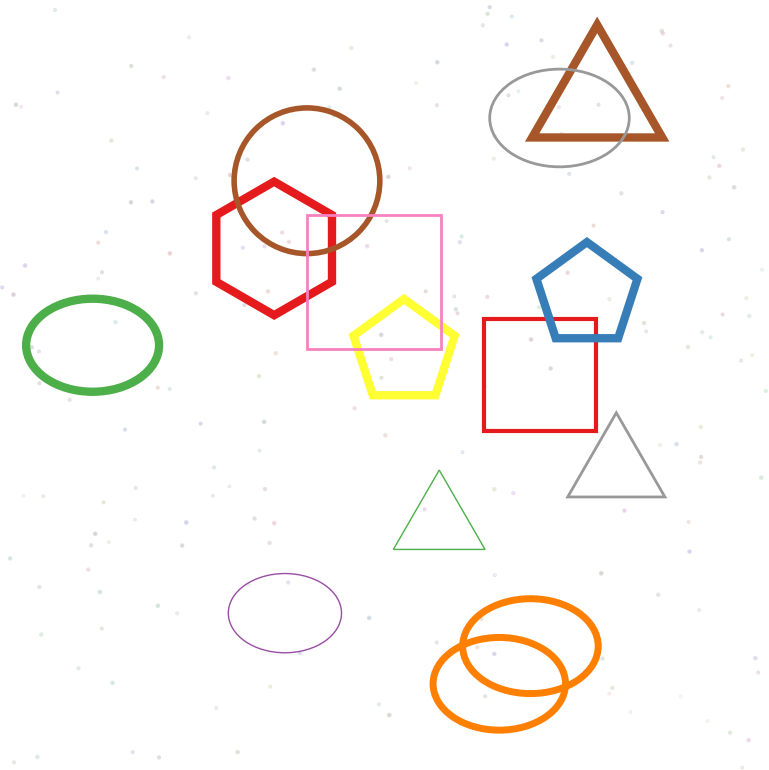[{"shape": "square", "thickness": 1.5, "radius": 0.36, "center": [0.701, 0.513]}, {"shape": "hexagon", "thickness": 3, "radius": 0.43, "center": [0.356, 0.677]}, {"shape": "pentagon", "thickness": 3, "radius": 0.34, "center": [0.762, 0.617]}, {"shape": "triangle", "thickness": 0.5, "radius": 0.34, "center": [0.57, 0.321]}, {"shape": "oval", "thickness": 3, "radius": 0.43, "center": [0.12, 0.552]}, {"shape": "oval", "thickness": 0.5, "radius": 0.37, "center": [0.37, 0.204]}, {"shape": "oval", "thickness": 2.5, "radius": 0.43, "center": [0.648, 0.112]}, {"shape": "oval", "thickness": 2.5, "radius": 0.44, "center": [0.689, 0.161]}, {"shape": "pentagon", "thickness": 3, "radius": 0.35, "center": [0.525, 0.543]}, {"shape": "triangle", "thickness": 3, "radius": 0.49, "center": [0.776, 0.87]}, {"shape": "circle", "thickness": 2, "radius": 0.47, "center": [0.399, 0.765]}, {"shape": "square", "thickness": 1, "radius": 0.43, "center": [0.485, 0.634]}, {"shape": "oval", "thickness": 1, "radius": 0.45, "center": [0.727, 0.847]}, {"shape": "triangle", "thickness": 1, "radius": 0.36, "center": [0.8, 0.391]}]